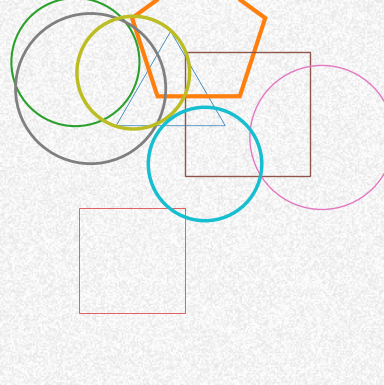[{"shape": "triangle", "thickness": 0.5, "radius": 0.82, "center": [0.443, 0.755]}, {"shape": "pentagon", "thickness": 3, "radius": 0.91, "center": [0.516, 0.897]}, {"shape": "circle", "thickness": 1.5, "radius": 0.83, "center": [0.196, 0.839]}, {"shape": "square", "thickness": 0.5, "radius": 0.68, "center": [0.343, 0.324]}, {"shape": "square", "thickness": 1, "radius": 0.81, "center": [0.643, 0.704]}, {"shape": "circle", "thickness": 1, "radius": 0.94, "center": [0.836, 0.643]}, {"shape": "circle", "thickness": 2, "radius": 0.98, "center": [0.235, 0.77]}, {"shape": "circle", "thickness": 2.5, "radius": 0.73, "center": [0.346, 0.811]}, {"shape": "circle", "thickness": 2.5, "radius": 0.74, "center": [0.533, 0.574]}]